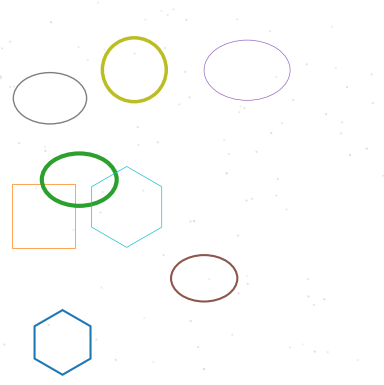[{"shape": "hexagon", "thickness": 1.5, "radius": 0.42, "center": [0.162, 0.111]}, {"shape": "square", "thickness": 0.5, "radius": 0.41, "center": [0.113, 0.439]}, {"shape": "oval", "thickness": 3, "radius": 0.49, "center": [0.206, 0.533]}, {"shape": "oval", "thickness": 0.5, "radius": 0.56, "center": [0.642, 0.818]}, {"shape": "oval", "thickness": 1.5, "radius": 0.43, "center": [0.53, 0.277]}, {"shape": "oval", "thickness": 1, "radius": 0.48, "center": [0.13, 0.745]}, {"shape": "circle", "thickness": 2.5, "radius": 0.41, "center": [0.349, 0.819]}, {"shape": "hexagon", "thickness": 0.5, "radius": 0.53, "center": [0.329, 0.463]}]